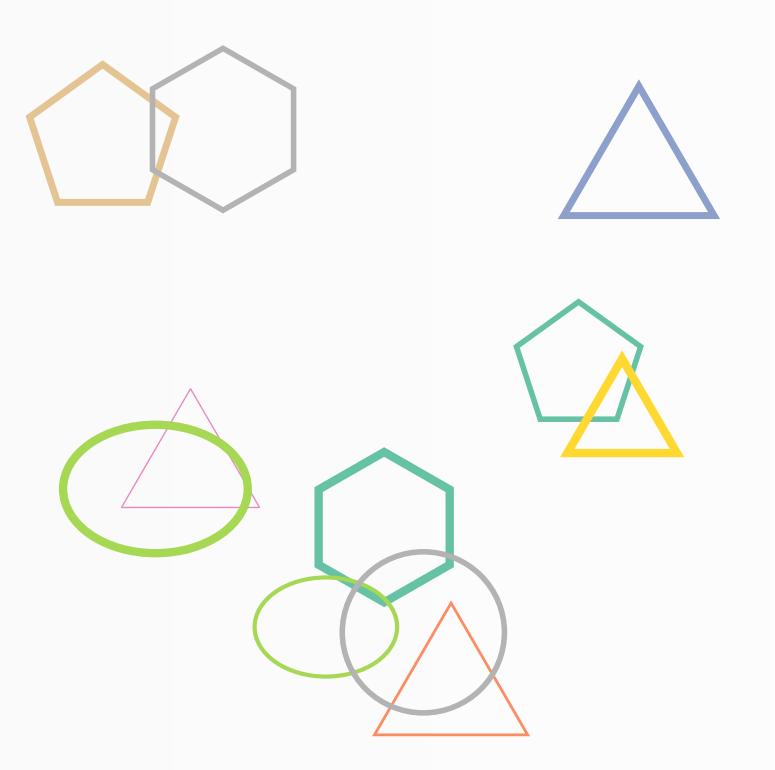[{"shape": "hexagon", "thickness": 3, "radius": 0.49, "center": [0.496, 0.315]}, {"shape": "pentagon", "thickness": 2, "radius": 0.42, "center": [0.747, 0.524]}, {"shape": "triangle", "thickness": 1, "radius": 0.57, "center": [0.582, 0.103]}, {"shape": "triangle", "thickness": 2.5, "radius": 0.56, "center": [0.824, 0.776]}, {"shape": "triangle", "thickness": 0.5, "radius": 0.51, "center": [0.246, 0.392]}, {"shape": "oval", "thickness": 3, "radius": 0.6, "center": [0.201, 0.365]}, {"shape": "oval", "thickness": 1.5, "radius": 0.46, "center": [0.42, 0.186]}, {"shape": "triangle", "thickness": 3, "radius": 0.41, "center": [0.803, 0.452]}, {"shape": "pentagon", "thickness": 2.5, "radius": 0.49, "center": [0.132, 0.817]}, {"shape": "circle", "thickness": 2, "radius": 0.52, "center": [0.546, 0.179]}, {"shape": "hexagon", "thickness": 2, "radius": 0.53, "center": [0.288, 0.832]}]